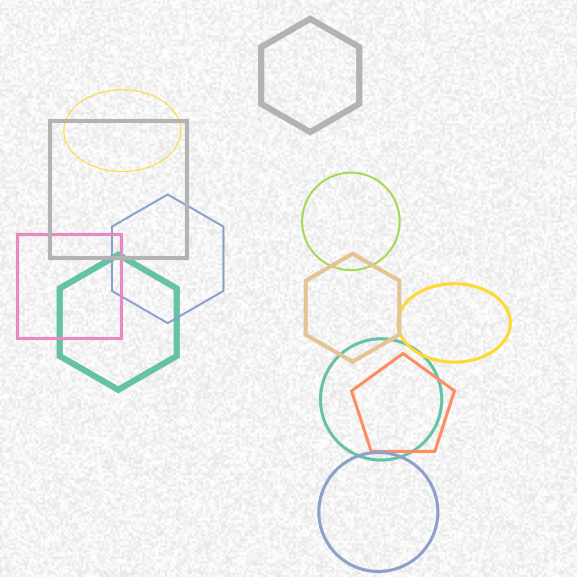[{"shape": "hexagon", "thickness": 3, "radius": 0.59, "center": [0.205, 0.441]}, {"shape": "circle", "thickness": 1.5, "radius": 0.52, "center": [0.66, 0.308]}, {"shape": "pentagon", "thickness": 1.5, "radius": 0.47, "center": [0.698, 0.293]}, {"shape": "circle", "thickness": 1.5, "radius": 0.52, "center": [0.655, 0.113]}, {"shape": "hexagon", "thickness": 1, "radius": 0.56, "center": [0.29, 0.551]}, {"shape": "square", "thickness": 1.5, "radius": 0.45, "center": [0.119, 0.504]}, {"shape": "circle", "thickness": 1, "radius": 0.42, "center": [0.608, 0.616]}, {"shape": "oval", "thickness": 0.5, "radius": 0.51, "center": [0.212, 0.773]}, {"shape": "oval", "thickness": 1.5, "radius": 0.49, "center": [0.787, 0.44]}, {"shape": "hexagon", "thickness": 2, "radius": 0.47, "center": [0.61, 0.466]}, {"shape": "square", "thickness": 2, "radius": 0.59, "center": [0.205, 0.671]}, {"shape": "hexagon", "thickness": 3, "radius": 0.49, "center": [0.537, 0.868]}]